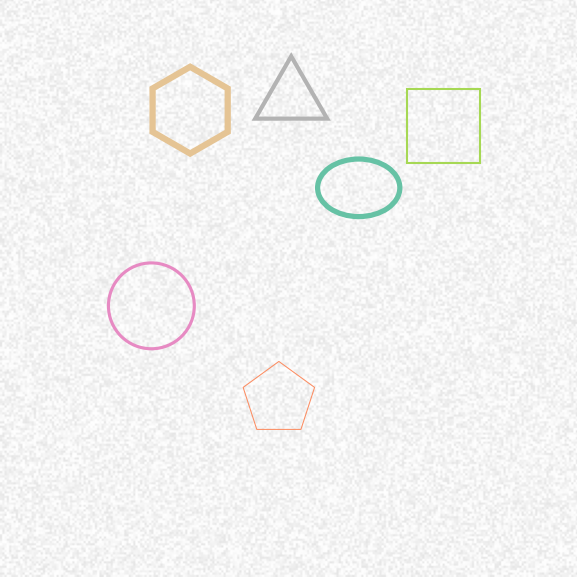[{"shape": "oval", "thickness": 2.5, "radius": 0.36, "center": [0.621, 0.674]}, {"shape": "pentagon", "thickness": 0.5, "radius": 0.33, "center": [0.483, 0.308]}, {"shape": "circle", "thickness": 1.5, "radius": 0.37, "center": [0.262, 0.47]}, {"shape": "square", "thickness": 1, "radius": 0.32, "center": [0.768, 0.781]}, {"shape": "hexagon", "thickness": 3, "radius": 0.38, "center": [0.329, 0.808]}, {"shape": "triangle", "thickness": 2, "radius": 0.36, "center": [0.504, 0.83]}]